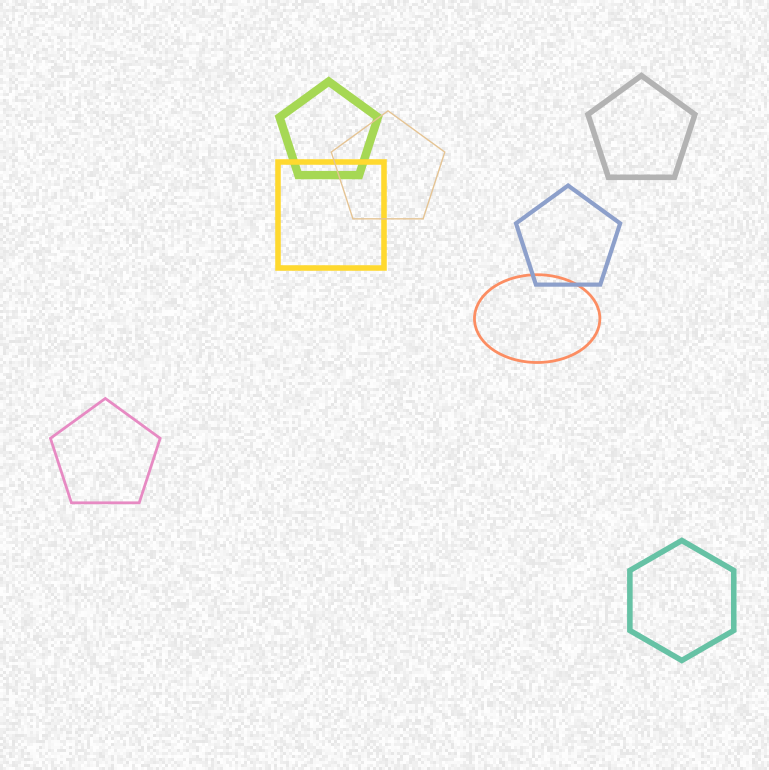[{"shape": "hexagon", "thickness": 2, "radius": 0.39, "center": [0.885, 0.22]}, {"shape": "oval", "thickness": 1, "radius": 0.41, "center": [0.698, 0.586]}, {"shape": "pentagon", "thickness": 1.5, "radius": 0.36, "center": [0.738, 0.688]}, {"shape": "pentagon", "thickness": 1, "radius": 0.37, "center": [0.137, 0.408]}, {"shape": "pentagon", "thickness": 3, "radius": 0.34, "center": [0.427, 0.827]}, {"shape": "square", "thickness": 2, "radius": 0.34, "center": [0.43, 0.721]}, {"shape": "pentagon", "thickness": 0.5, "radius": 0.39, "center": [0.504, 0.779]}, {"shape": "pentagon", "thickness": 2, "radius": 0.36, "center": [0.833, 0.829]}]